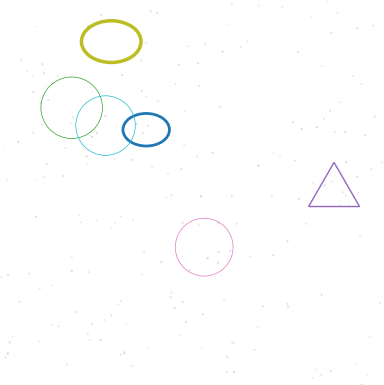[{"shape": "oval", "thickness": 2, "radius": 0.3, "center": [0.38, 0.663]}, {"shape": "circle", "thickness": 0.5, "radius": 0.4, "center": [0.186, 0.72]}, {"shape": "triangle", "thickness": 1, "radius": 0.38, "center": [0.868, 0.502]}, {"shape": "circle", "thickness": 0.5, "radius": 0.38, "center": [0.53, 0.358]}, {"shape": "oval", "thickness": 2.5, "radius": 0.39, "center": [0.289, 0.892]}, {"shape": "circle", "thickness": 0.5, "radius": 0.39, "center": [0.274, 0.674]}]